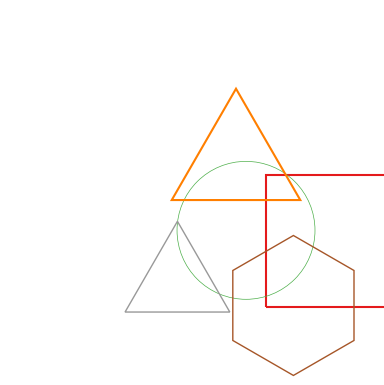[{"shape": "square", "thickness": 1.5, "radius": 0.85, "center": [0.862, 0.373]}, {"shape": "circle", "thickness": 0.5, "radius": 0.9, "center": [0.639, 0.402]}, {"shape": "triangle", "thickness": 1.5, "radius": 0.96, "center": [0.613, 0.577]}, {"shape": "hexagon", "thickness": 1, "radius": 0.91, "center": [0.762, 0.207]}, {"shape": "triangle", "thickness": 1, "radius": 0.79, "center": [0.461, 0.268]}]